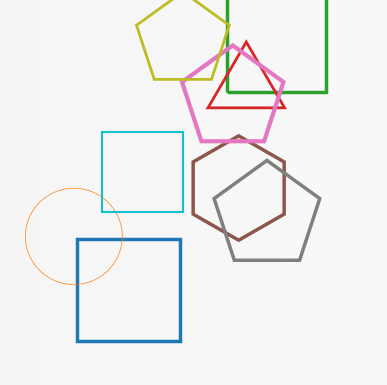[{"shape": "square", "thickness": 2.5, "radius": 0.67, "center": [0.331, 0.247]}, {"shape": "circle", "thickness": 0.5, "radius": 0.62, "center": [0.191, 0.386]}, {"shape": "square", "thickness": 2.5, "radius": 0.64, "center": [0.713, 0.888]}, {"shape": "triangle", "thickness": 2, "radius": 0.57, "center": [0.636, 0.777]}, {"shape": "hexagon", "thickness": 2.5, "radius": 0.68, "center": [0.616, 0.512]}, {"shape": "pentagon", "thickness": 3, "radius": 0.69, "center": [0.601, 0.744]}, {"shape": "pentagon", "thickness": 2.5, "radius": 0.72, "center": [0.689, 0.44]}, {"shape": "pentagon", "thickness": 2, "radius": 0.63, "center": [0.472, 0.896]}, {"shape": "square", "thickness": 1.5, "radius": 0.52, "center": [0.367, 0.553]}]